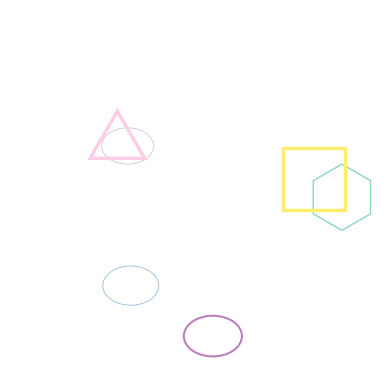[{"shape": "hexagon", "thickness": 1, "radius": 0.43, "center": [0.888, 0.488]}, {"shape": "oval", "thickness": 0.5, "radius": 0.34, "center": [0.331, 0.621]}, {"shape": "oval", "thickness": 0.5, "radius": 0.36, "center": [0.34, 0.258]}, {"shape": "triangle", "thickness": 2.5, "radius": 0.41, "center": [0.305, 0.63]}, {"shape": "oval", "thickness": 1.5, "radius": 0.38, "center": [0.553, 0.127]}, {"shape": "square", "thickness": 2.5, "radius": 0.4, "center": [0.815, 0.535]}]